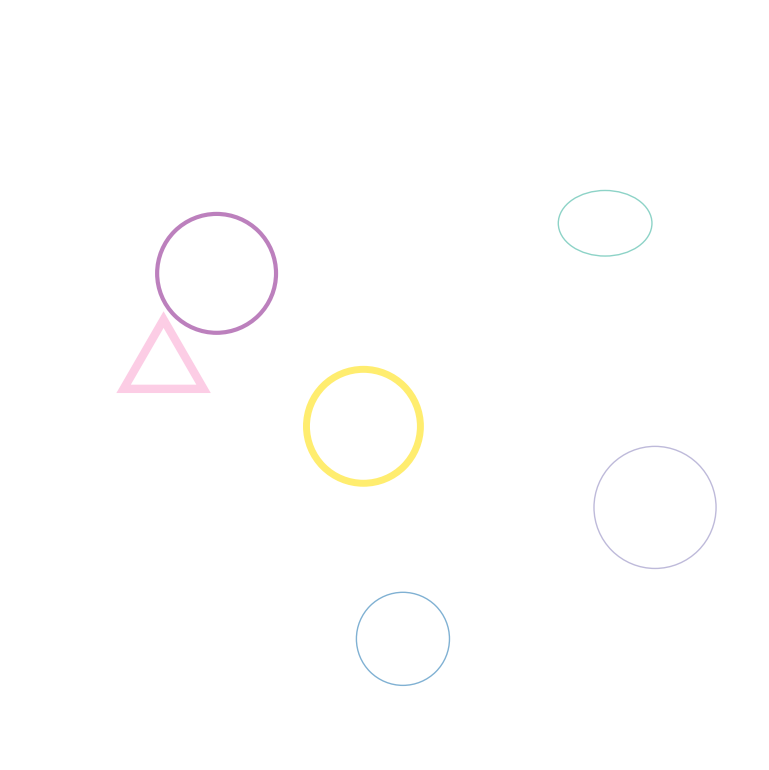[{"shape": "oval", "thickness": 0.5, "radius": 0.3, "center": [0.786, 0.71]}, {"shape": "circle", "thickness": 0.5, "radius": 0.4, "center": [0.851, 0.341]}, {"shape": "circle", "thickness": 0.5, "radius": 0.3, "center": [0.523, 0.17]}, {"shape": "triangle", "thickness": 3, "radius": 0.3, "center": [0.212, 0.525]}, {"shape": "circle", "thickness": 1.5, "radius": 0.39, "center": [0.281, 0.645]}, {"shape": "circle", "thickness": 2.5, "radius": 0.37, "center": [0.472, 0.446]}]